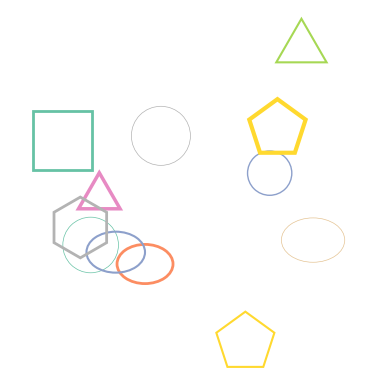[{"shape": "circle", "thickness": 0.5, "radius": 0.36, "center": [0.235, 0.364]}, {"shape": "square", "thickness": 2, "radius": 0.38, "center": [0.163, 0.636]}, {"shape": "oval", "thickness": 2, "radius": 0.36, "center": [0.377, 0.314]}, {"shape": "oval", "thickness": 1.5, "radius": 0.38, "center": [0.301, 0.345]}, {"shape": "circle", "thickness": 1, "radius": 0.29, "center": [0.7, 0.55]}, {"shape": "triangle", "thickness": 2.5, "radius": 0.31, "center": [0.258, 0.489]}, {"shape": "triangle", "thickness": 1.5, "radius": 0.38, "center": [0.783, 0.876]}, {"shape": "pentagon", "thickness": 1.5, "radius": 0.4, "center": [0.637, 0.111]}, {"shape": "pentagon", "thickness": 3, "radius": 0.38, "center": [0.721, 0.666]}, {"shape": "oval", "thickness": 0.5, "radius": 0.41, "center": [0.813, 0.376]}, {"shape": "hexagon", "thickness": 2, "radius": 0.39, "center": [0.209, 0.409]}, {"shape": "circle", "thickness": 0.5, "radius": 0.38, "center": [0.418, 0.647]}]